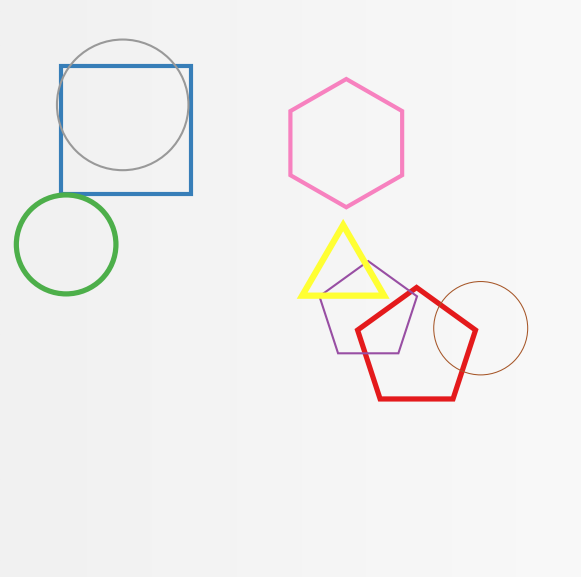[{"shape": "pentagon", "thickness": 2.5, "radius": 0.53, "center": [0.717, 0.395]}, {"shape": "square", "thickness": 2, "radius": 0.56, "center": [0.217, 0.774]}, {"shape": "circle", "thickness": 2.5, "radius": 0.43, "center": [0.114, 0.576]}, {"shape": "pentagon", "thickness": 1, "radius": 0.44, "center": [0.634, 0.459]}, {"shape": "triangle", "thickness": 3, "radius": 0.41, "center": [0.59, 0.528]}, {"shape": "circle", "thickness": 0.5, "radius": 0.4, "center": [0.827, 0.431]}, {"shape": "hexagon", "thickness": 2, "radius": 0.55, "center": [0.596, 0.751]}, {"shape": "circle", "thickness": 1, "radius": 0.57, "center": [0.211, 0.818]}]